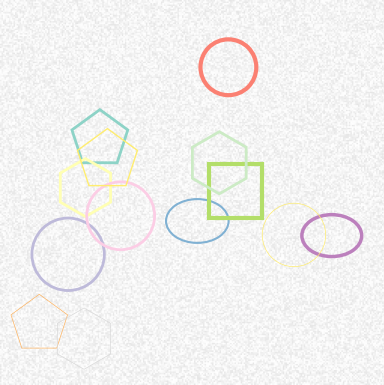[{"shape": "pentagon", "thickness": 2, "radius": 0.38, "center": [0.259, 0.639]}, {"shape": "hexagon", "thickness": 2, "radius": 0.38, "center": [0.222, 0.513]}, {"shape": "circle", "thickness": 2, "radius": 0.47, "center": [0.177, 0.34]}, {"shape": "circle", "thickness": 3, "radius": 0.36, "center": [0.593, 0.825]}, {"shape": "oval", "thickness": 1.5, "radius": 0.41, "center": [0.513, 0.426]}, {"shape": "pentagon", "thickness": 0.5, "radius": 0.39, "center": [0.102, 0.158]}, {"shape": "square", "thickness": 3, "radius": 0.35, "center": [0.612, 0.504]}, {"shape": "circle", "thickness": 2, "radius": 0.44, "center": [0.313, 0.44]}, {"shape": "hexagon", "thickness": 0.5, "radius": 0.4, "center": [0.218, 0.12]}, {"shape": "oval", "thickness": 2.5, "radius": 0.39, "center": [0.862, 0.388]}, {"shape": "hexagon", "thickness": 2, "radius": 0.4, "center": [0.57, 0.577]}, {"shape": "pentagon", "thickness": 1, "radius": 0.41, "center": [0.279, 0.584]}, {"shape": "circle", "thickness": 0.5, "radius": 0.41, "center": [0.764, 0.39]}]